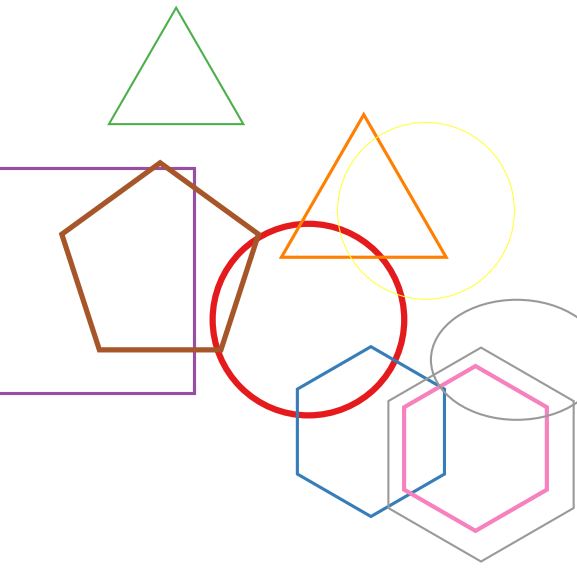[{"shape": "circle", "thickness": 3, "radius": 0.83, "center": [0.534, 0.446]}, {"shape": "hexagon", "thickness": 1.5, "radius": 0.74, "center": [0.642, 0.252]}, {"shape": "triangle", "thickness": 1, "radius": 0.67, "center": [0.305, 0.851]}, {"shape": "square", "thickness": 1.5, "radius": 0.98, "center": [0.141, 0.513]}, {"shape": "triangle", "thickness": 1.5, "radius": 0.82, "center": [0.63, 0.636]}, {"shape": "circle", "thickness": 0.5, "radius": 0.77, "center": [0.738, 0.634]}, {"shape": "pentagon", "thickness": 2.5, "radius": 0.9, "center": [0.277, 0.538]}, {"shape": "hexagon", "thickness": 2, "radius": 0.71, "center": [0.823, 0.223]}, {"shape": "hexagon", "thickness": 1, "radius": 0.93, "center": [0.833, 0.212]}, {"shape": "oval", "thickness": 1, "radius": 0.74, "center": [0.895, 0.376]}]